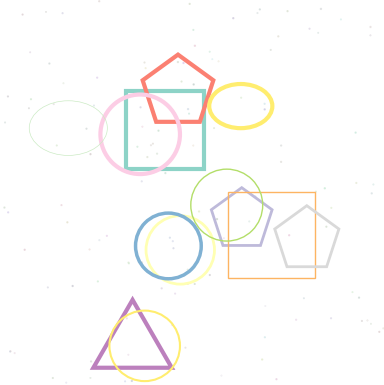[{"shape": "square", "thickness": 3, "radius": 0.5, "center": [0.428, 0.662]}, {"shape": "circle", "thickness": 2, "radius": 0.44, "center": [0.468, 0.351]}, {"shape": "pentagon", "thickness": 2, "radius": 0.41, "center": [0.628, 0.43]}, {"shape": "pentagon", "thickness": 3, "radius": 0.48, "center": [0.462, 0.762]}, {"shape": "circle", "thickness": 2.5, "radius": 0.43, "center": [0.437, 0.361]}, {"shape": "square", "thickness": 1, "radius": 0.56, "center": [0.705, 0.389]}, {"shape": "circle", "thickness": 1, "radius": 0.47, "center": [0.589, 0.467]}, {"shape": "circle", "thickness": 3, "radius": 0.52, "center": [0.364, 0.651]}, {"shape": "pentagon", "thickness": 2, "radius": 0.44, "center": [0.797, 0.378]}, {"shape": "triangle", "thickness": 3, "radius": 0.59, "center": [0.344, 0.104]}, {"shape": "oval", "thickness": 0.5, "radius": 0.51, "center": [0.177, 0.667]}, {"shape": "circle", "thickness": 1.5, "radius": 0.46, "center": [0.376, 0.102]}, {"shape": "oval", "thickness": 3, "radius": 0.41, "center": [0.625, 0.724]}]